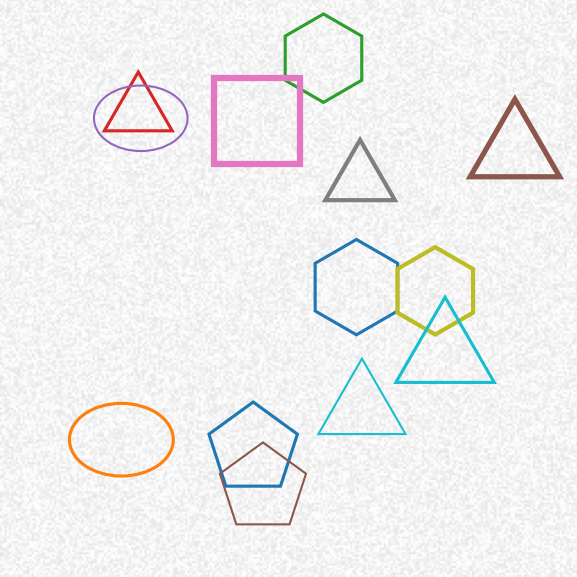[{"shape": "pentagon", "thickness": 1.5, "radius": 0.4, "center": [0.438, 0.222]}, {"shape": "hexagon", "thickness": 1.5, "radius": 0.41, "center": [0.617, 0.502]}, {"shape": "oval", "thickness": 1.5, "radius": 0.45, "center": [0.21, 0.238]}, {"shape": "hexagon", "thickness": 1.5, "radius": 0.38, "center": [0.56, 0.898]}, {"shape": "triangle", "thickness": 1.5, "radius": 0.34, "center": [0.239, 0.807]}, {"shape": "oval", "thickness": 1, "radius": 0.41, "center": [0.244, 0.794]}, {"shape": "triangle", "thickness": 2.5, "radius": 0.45, "center": [0.892, 0.738]}, {"shape": "pentagon", "thickness": 1, "radius": 0.39, "center": [0.455, 0.155]}, {"shape": "square", "thickness": 3, "radius": 0.37, "center": [0.445, 0.789]}, {"shape": "triangle", "thickness": 2, "radius": 0.35, "center": [0.624, 0.687]}, {"shape": "hexagon", "thickness": 2, "radius": 0.38, "center": [0.754, 0.496]}, {"shape": "triangle", "thickness": 1, "radius": 0.44, "center": [0.627, 0.291]}, {"shape": "triangle", "thickness": 1.5, "radius": 0.49, "center": [0.771, 0.386]}]